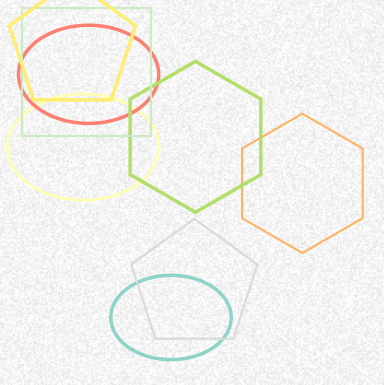[{"shape": "oval", "thickness": 2.5, "radius": 0.78, "center": [0.444, 0.175]}, {"shape": "oval", "thickness": 2, "radius": 0.99, "center": [0.216, 0.618]}, {"shape": "oval", "thickness": 2.5, "radius": 0.91, "center": [0.23, 0.807]}, {"shape": "hexagon", "thickness": 1.5, "radius": 0.9, "center": [0.785, 0.524]}, {"shape": "hexagon", "thickness": 2.5, "radius": 0.98, "center": [0.508, 0.645]}, {"shape": "pentagon", "thickness": 1.5, "radius": 0.86, "center": [0.505, 0.26]}, {"shape": "square", "thickness": 1.5, "radius": 0.84, "center": [0.226, 0.813]}, {"shape": "pentagon", "thickness": 2.5, "radius": 0.86, "center": [0.188, 0.88]}]